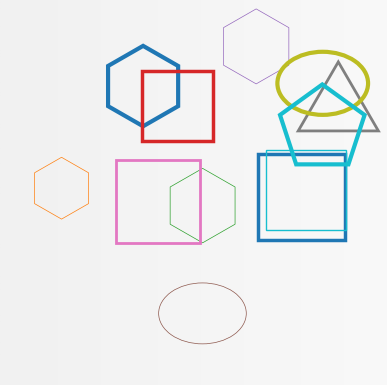[{"shape": "hexagon", "thickness": 3, "radius": 0.52, "center": [0.369, 0.776]}, {"shape": "square", "thickness": 2.5, "radius": 0.56, "center": [0.779, 0.488]}, {"shape": "hexagon", "thickness": 0.5, "radius": 0.4, "center": [0.159, 0.511]}, {"shape": "hexagon", "thickness": 0.5, "radius": 0.48, "center": [0.523, 0.466]}, {"shape": "square", "thickness": 2.5, "radius": 0.46, "center": [0.457, 0.725]}, {"shape": "hexagon", "thickness": 0.5, "radius": 0.49, "center": [0.661, 0.879]}, {"shape": "oval", "thickness": 0.5, "radius": 0.57, "center": [0.522, 0.186]}, {"shape": "square", "thickness": 2, "radius": 0.54, "center": [0.407, 0.476]}, {"shape": "triangle", "thickness": 2, "radius": 0.6, "center": [0.873, 0.72]}, {"shape": "oval", "thickness": 3, "radius": 0.59, "center": [0.833, 0.784]}, {"shape": "pentagon", "thickness": 3, "radius": 0.57, "center": [0.832, 0.666]}, {"shape": "square", "thickness": 1, "radius": 0.51, "center": [0.79, 0.506]}]